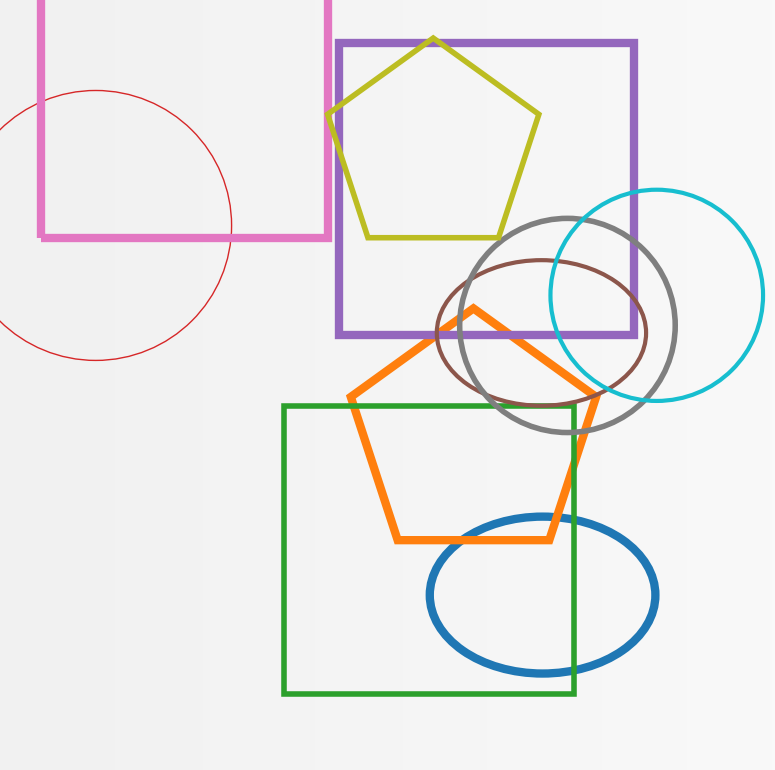[{"shape": "oval", "thickness": 3, "radius": 0.73, "center": [0.7, 0.227]}, {"shape": "pentagon", "thickness": 3, "radius": 0.83, "center": [0.611, 0.433]}, {"shape": "square", "thickness": 2, "radius": 0.93, "center": [0.554, 0.286]}, {"shape": "circle", "thickness": 0.5, "radius": 0.88, "center": [0.124, 0.707]}, {"shape": "square", "thickness": 3, "radius": 0.95, "center": [0.628, 0.755]}, {"shape": "oval", "thickness": 1.5, "radius": 0.68, "center": [0.699, 0.568]}, {"shape": "square", "thickness": 3, "radius": 0.93, "center": [0.238, 0.877]}, {"shape": "circle", "thickness": 2, "radius": 0.7, "center": [0.732, 0.577]}, {"shape": "pentagon", "thickness": 2, "radius": 0.72, "center": [0.559, 0.807]}, {"shape": "circle", "thickness": 1.5, "radius": 0.69, "center": [0.847, 0.616]}]